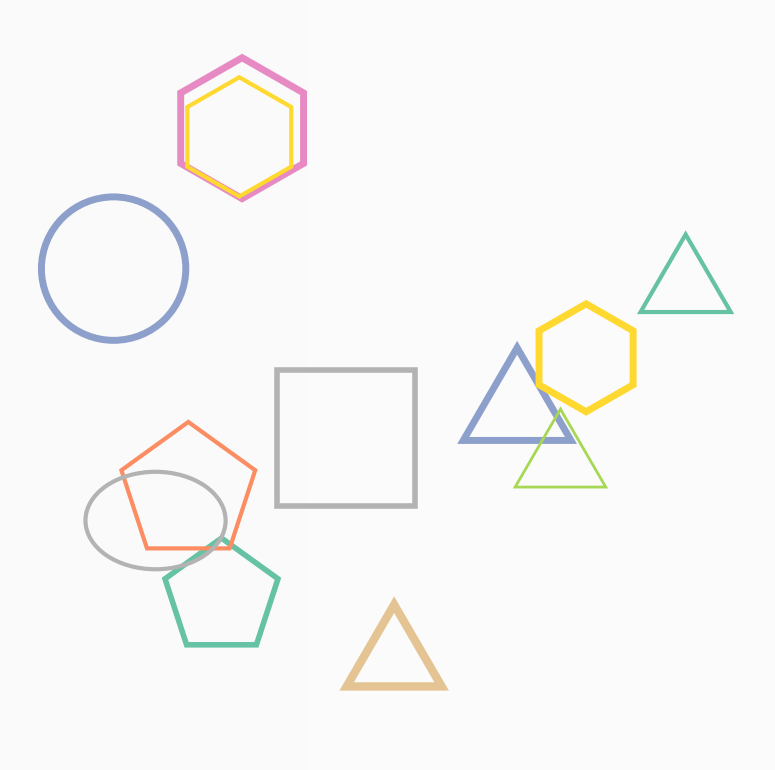[{"shape": "triangle", "thickness": 1.5, "radius": 0.34, "center": [0.885, 0.628]}, {"shape": "pentagon", "thickness": 2, "radius": 0.38, "center": [0.286, 0.225]}, {"shape": "pentagon", "thickness": 1.5, "radius": 0.45, "center": [0.243, 0.361]}, {"shape": "triangle", "thickness": 2.5, "radius": 0.4, "center": [0.667, 0.468]}, {"shape": "circle", "thickness": 2.5, "radius": 0.47, "center": [0.147, 0.651]}, {"shape": "hexagon", "thickness": 2.5, "radius": 0.46, "center": [0.312, 0.834]}, {"shape": "triangle", "thickness": 1, "radius": 0.34, "center": [0.723, 0.401]}, {"shape": "hexagon", "thickness": 1.5, "radius": 0.39, "center": [0.309, 0.822]}, {"shape": "hexagon", "thickness": 2.5, "radius": 0.35, "center": [0.756, 0.535]}, {"shape": "triangle", "thickness": 3, "radius": 0.35, "center": [0.509, 0.144]}, {"shape": "square", "thickness": 2, "radius": 0.44, "center": [0.446, 0.431]}, {"shape": "oval", "thickness": 1.5, "radius": 0.45, "center": [0.201, 0.324]}]